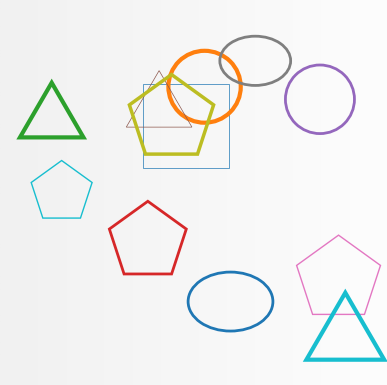[{"shape": "square", "thickness": 0.5, "radius": 0.55, "center": [0.48, 0.673]}, {"shape": "oval", "thickness": 2, "radius": 0.55, "center": [0.595, 0.217]}, {"shape": "circle", "thickness": 3, "radius": 0.47, "center": [0.528, 0.775]}, {"shape": "triangle", "thickness": 3, "radius": 0.47, "center": [0.133, 0.69]}, {"shape": "pentagon", "thickness": 2, "radius": 0.52, "center": [0.382, 0.373]}, {"shape": "circle", "thickness": 2, "radius": 0.45, "center": [0.826, 0.742]}, {"shape": "triangle", "thickness": 0.5, "radius": 0.49, "center": [0.411, 0.719]}, {"shape": "pentagon", "thickness": 1, "radius": 0.57, "center": [0.874, 0.275]}, {"shape": "oval", "thickness": 2, "radius": 0.46, "center": [0.659, 0.842]}, {"shape": "pentagon", "thickness": 2.5, "radius": 0.57, "center": [0.443, 0.692]}, {"shape": "pentagon", "thickness": 1, "radius": 0.41, "center": [0.159, 0.5]}, {"shape": "triangle", "thickness": 3, "radius": 0.58, "center": [0.891, 0.124]}]